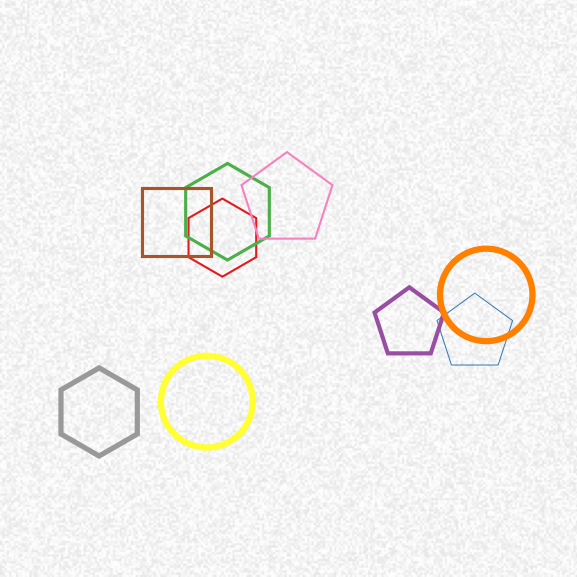[{"shape": "hexagon", "thickness": 1, "radius": 0.34, "center": [0.385, 0.588]}, {"shape": "pentagon", "thickness": 0.5, "radius": 0.34, "center": [0.822, 0.423]}, {"shape": "hexagon", "thickness": 1.5, "radius": 0.42, "center": [0.394, 0.632]}, {"shape": "pentagon", "thickness": 2, "radius": 0.32, "center": [0.709, 0.438]}, {"shape": "circle", "thickness": 3, "radius": 0.4, "center": [0.842, 0.488]}, {"shape": "circle", "thickness": 3, "radius": 0.4, "center": [0.358, 0.304]}, {"shape": "square", "thickness": 1.5, "radius": 0.3, "center": [0.306, 0.615]}, {"shape": "pentagon", "thickness": 1, "radius": 0.41, "center": [0.497, 0.653]}, {"shape": "hexagon", "thickness": 2.5, "radius": 0.38, "center": [0.172, 0.286]}]